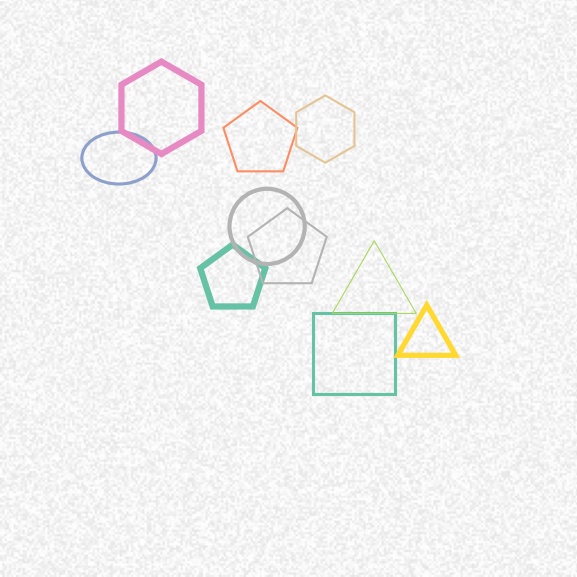[{"shape": "pentagon", "thickness": 3, "radius": 0.3, "center": [0.403, 0.516]}, {"shape": "square", "thickness": 1.5, "radius": 0.35, "center": [0.613, 0.387]}, {"shape": "pentagon", "thickness": 1, "radius": 0.34, "center": [0.451, 0.757]}, {"shape": "oval", "thickness": 1.5, "radius": 0.32, "center": [0.206, 0.725]}, {"shape": "hexagon", "thickness": 3, "radius": 0.4, "center": [0.28, 0.812]}, {"shape": "triangle", "thickness": 0.5, "radius": 0.42, "center": [0.648, 0.498]}, {"shape": "triangle", "thickness": 2.5, "radius": 0.29, "center": [0.739, 0.413]}, {"shape": "hexagon", "thickness": 1, "radius": 0.29, "center": [0.563, 0.776]}, {"shape": "pentagon", "thickness": 1, "radius": 0.36, "center": [0.497, 0.567]}, {"shape": "circle", "thickness": 2, "radius": 0.33, "center": [0.463, 0.607]}]